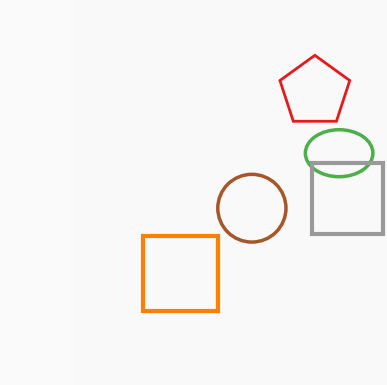[{"shape": "pentagon", "thickness": 2, "radius": 0.47, "center": [0.813, 0.762]}, {"shape": "oval", "thickness": 2.5, "radius": 0.44, "center": [0.875, 0.602]}, {"shape": "square", "thickness": 3, "radius": 0.48, "center": [0.466, 0.29]}, {"shape": "circle", "thickness": 2.5, "radius": 0.44, "center": [0.65, 0.459]}, {"shape": "square", "thickness": 3, "radius": 0.46, "center": [0.896, 0.484]}]